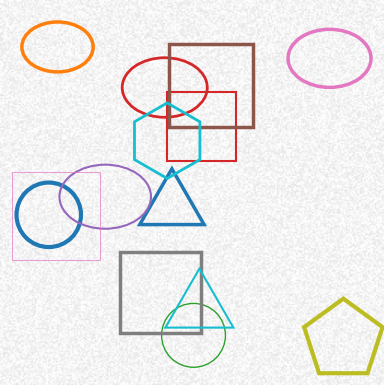[{"shape": "circle", "thickness": 3, "radius": 0.42, "center": [0.127, 0.442]}, {"shape": "triangle", "thickness": 2.5, "radius": 0.48, "center": [0.447, 0.465]}, {"shape": "oval", "thickness": 2.5, "radius": 0.46, "center": [0.149, 0.878]}, {"shape": "circle", "thickness": 1, "radius": 0.41, "center": [0.503, 0.129]}, {"shape": "square", "thickness": 1.5, "radius": 0.45, "center": [0.524, 0.671]}, {"shape": "oval", "thickness": 2, "radius": 0.55, "center": [0.428, 0.773]}, {"shape": "oval", "thickness": 1.5, "radius": 0.59, "center": [0.273, 0.489]}, {"shape": "square", "thickness": 2.5, "radius": 0.54, "center": [0.548, 0.778]}, {"shape": "oval", "thickness": 2.5, "radius": 0.54, "center": [0.856, 0.848]}, {"shape": "square", "thickness": 0.5, "radius": 0.57, "center": [0.146, 0.438]}, {"shape": "square", "thickness": 2.5, "radius": 0.53, "center": [0.416, 0.239]}, {"shape": "pentagon", "thickness": 3, "radius": 0.54, "center": [0.892, 0.117]}, {"shape": "hexagon", "thickness": 2, "radius": 0.49, "center": [0.434, 0.635]}, {"shape": "triangle", "thickness": 1.5, "radius": 0.51, "center": [0.518, 0.2]}]